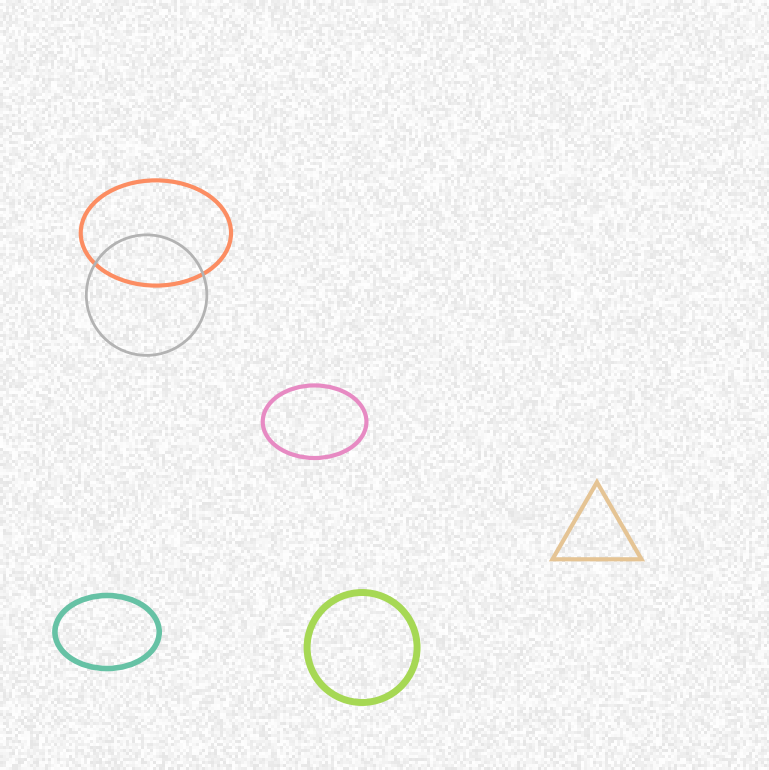[{"shape": "oval", "thickness": 2, "radius": 0.34, "center": [0.139, 0.179]}, {"shape": "oval", "thickness": 1.5, "radius": 0.49, "center": [0.202, 0.697]}, {"shape": "oval", "thickness": 1.5, "radius": 0.34, "center": [0.409, 0.452]}, {"shape": "circle", "thickness": 2.5, "radius": 0.36, "center": [0.47, 0.159]}, {"shape": "triangle", "thickness": 1.5, "radius": 0.33, "center": [0.775, 0.307]}, {"shape": "circle", "thickness": 1, "radius": 0.39, "center": [0.19, 0.617]}]